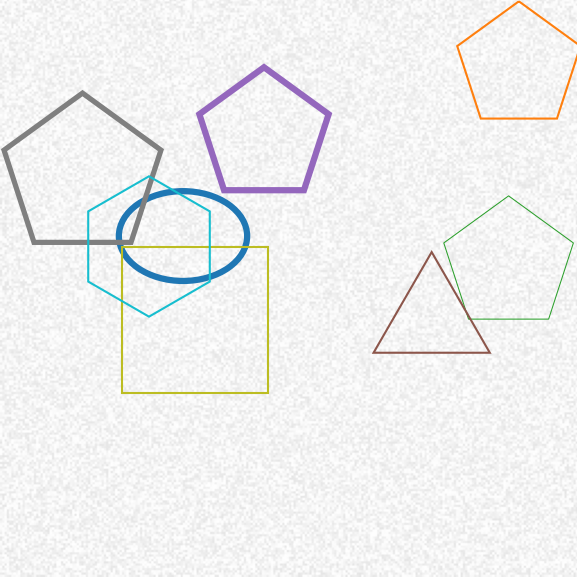[{"shape": "oval", "thickness": 3, "radius": 0.56, "center": [0.317, 0.59]}, {"shape": "pentagon", "thickness": 1, "radius": 0.56, "center": [0.898, 0.885]}, {"shape": "pentagon", "thickness": 0.5, "radius": 0.59, "center": [0.881, 0.542]}, {"shape": "pentagon", "thickness": 3, "radius": 0.59, "center": [0.457, 0.765]}, {"shape": "triangle", "thickness": 1, "radius": 0.58, "center": [0.748, 0.446]}, {"shape": "pentagon", "thickness": 2.5, "radius": 0.71, "center": [0.143, 0.695]}, {"shape": "square", "thickness": 1, "radius": 0.63, "center": [0.338, 0.445]}, {"shape": "hexagon", "thickness": 1, "radius": 0.61, "center": [0.258, 0.572]}]